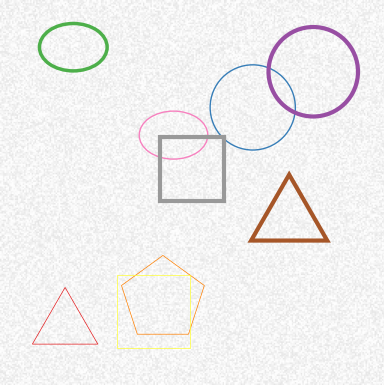[{"shape": "triangle", "thickness": 0.5, "radius": 0.49, "center": [0.169, 0.155]}, {"shape": "circle", "thickness": 1, "radius": 0.55, "center": [0.656, 0.721]}, {"shape": "oval", "thickness": 2.5, "radius": 0.44, "center": [0.19, 0.877]}, {"shape": "circle", "thickness": 3, "radius": 0.58, "center": [0.814, 0.814]}, {"shape": "pentagon", "thickness": 0.5, "radius": 0.57, "center": [0.423, 0.223]}, {"shape": "square", "thickness": 0.5, "radius": 0.47, "center": [0.399, 0.191]}, {"shape": "triangle", "thickness": 3, "radius": 0.57, "center": [0.751, 0.432]}, {"shape": "oval", "thickness": 1, "radius": 0.45, "center": [0.451, 0.649]}, {"shape": "square", "thickness": 3, "radius": 0.42, "center": [0.499, 0.56]}]